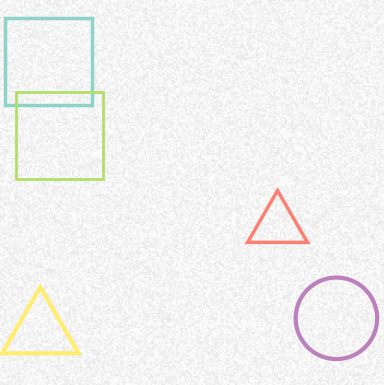[{"shape": "square", "thickness": 2.5, "radius": 0.57, "center": [0.127, 0.841]}, {"shape": "triangle", "thickness": 2.5, "radius": 0.45, "center": [0.721, 0.415]}, {"shape": "square", "thickness": 2, "radius": 0.56, "center": [0.154, 0.648]}, {"shape": "circle", "thickness": 3, "radius": 0.53, "center": [0.874, 0.173]}, {"shape": "triangle", "thickness": 3, "radius": 0.57, "center": [0.105, 0.14]}]